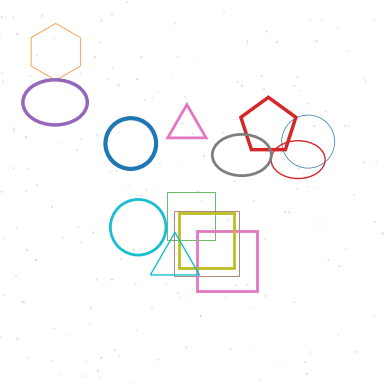[{"shape": "circle", "thickness": 3, "radius": 0.33, "center": [0.34, 0.627]}, {"shape": "circle", "thickness": 0.5, "radius": 0.34, "center": [0.801, 0.632]}, {"shape": "hexagon", "thickness": 0.5, "radius": 0.37, "center": [0.145, 0.865]}, {"shape": "square", "thickness": 0.5, "radius": 0.31, "center": [0.497, 0.438]}, {"shape": "pentagon", "thickness": 2.5, "radius": 0.38, "center": [0.697, 0.672]}, {"shape": "oval", "thickness": 1, "radius": 0.35, "center": [0.774, 0.585]}, {"shape": "oval", "thickness": 2.5, "radius": 0.42, "center": [0.143, 0.734]}, {"shape": "square", "thickness": 0.5, "radius": 0.42, "center": [0.536, 0.368]}, {"shape": "square", "thickness": 2, "radius": 0.39, "center": [0.589, 0.322]}, {"shape": "triangle", "thickness": 2, "radius": 0.29, "center": [0.485, 0.671]}, {"shape": "oval", "thickness": 2, "radius": 0.38, "center": [0.628, 0.597]}, {"shape": "square", "thickness": 2, "radius": 0.36, "center": [0.535, 0.375]}, {"shape": "triangle", "thickness": 1, "radius": 0.37, "center": [0.454, 0.323]}, {"shape": "circle", "thickness": 2, "radius": 0.36, "center": [0.359, 0.41]}]